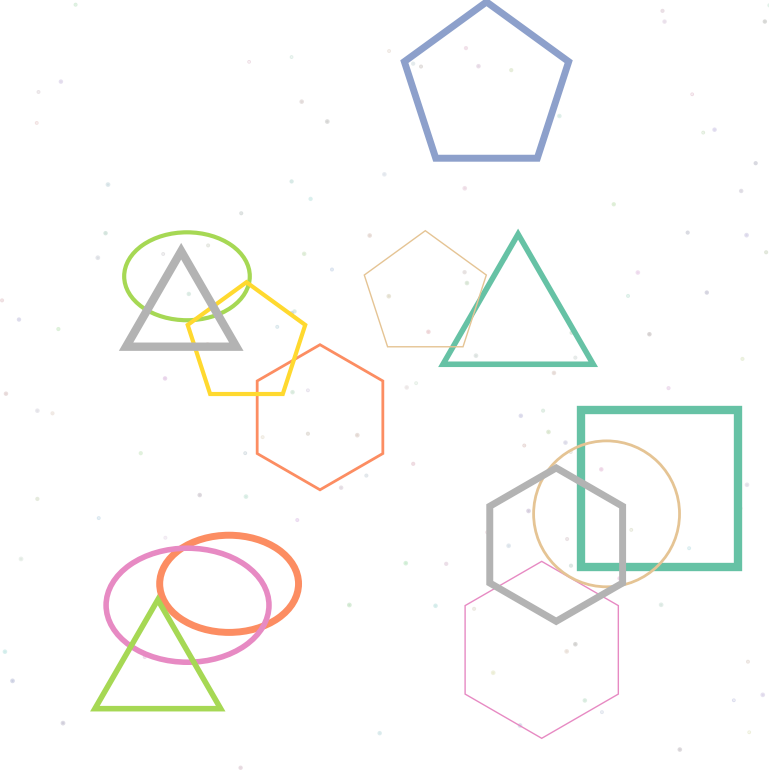[{"shape": "square", "thickness": 3, "radius": 0.51, "center": [0.857, 0.365]}, {"shape": "triangle", "thickness": 2, "radius": 0.56, "center": [0.673, 0.583]}, {"shape": "oval", "thickness": 2.5, "radius": 0.45, "center": [0.298, 0.242]}, {"shape": "hexagon", "thickness": 1, "radius": 0.47, "center": [0.416, 0.458]}, {"shape": "pentagon", "thickness": 2.5, "radius": 0.56, "center": [0.632, 0.885]}, {"shape": "hexagon", "thickness": 0.5, "radius": 0.57, "center": [0.704, 0.156]}, {"shape": "oval", "thickness": 2, "radius": 0.53, "center": [0.244, 0.214]}, {"shape": "oval", "thickness": 1.5, "radius": 0.41, "center": [0.243, 0.641]}, {"shape": "triangle", "thickness": 2, "radius": 0.47, "center": [0.205, 0.127]}, {"shape": "pentagon", "thickness": 1.5, "radius": 0.4, "center": [0.32, 0.553]}, {"shape": "circle", "thickness": 1, "radius": 0.47, "center": [0.788, 0.333]}, {"shape": "pentagon", "thickness": 0.5, "radius": 0.42, "center": [0.552, 0.617]}, {"shape": "hexagon", "thickness": 2.5, "radius": 0.5, "center": [0.722, 0.293]}, {"shape": "triangle", "thickness": 3, "radius": 0.41, "center": [0.235, 0.591]}]